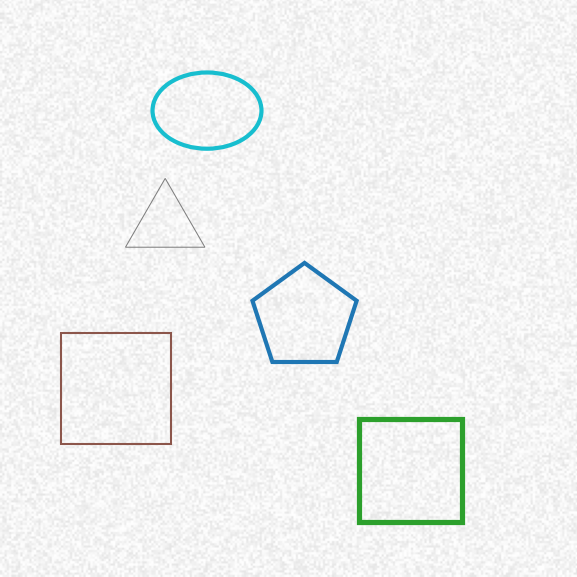[{"shape": "pentagon", "thickness": 2, "radius": 0.47, "center": [0.527, 0.449]}, {"shape": "square", "thickness": 2.5, "radius": 0.44, "center": [0.711, 0.185]}, {"shape": "square", "thickness": 1, "radius": 0.48, "center": [0.201, 0.326]}, {"shape": "triangle", "thickness": 0.5, "radius": 0.4, "center": [0.286, 0.611]}, {"shape": "oval", "thickness": 2, "radius": 0.47, "center": [0.358, 0.808]}]